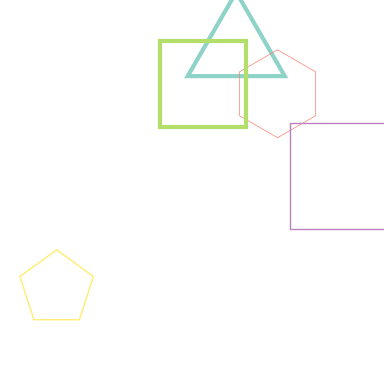[{"shape": "triangle", "thickness": 3, "radius": 0.73, "center": [0.614, 0.875]}, {"shape": "hexagon", "thickness": 0.5, "radius": 0.57, "center": [0.721, 0.756]}, {"shape": "square", "thickness": 3, "radius": 0.56, "center": [0.527, 0.783]}, {"shape": "square", "thickness": 1, "radius": 0.69, "center": [0.89, 0.543]}, {"shape": "pentagon", "thickness": 1, "radius": 0.5, "center": [0.147, 0.251]}]